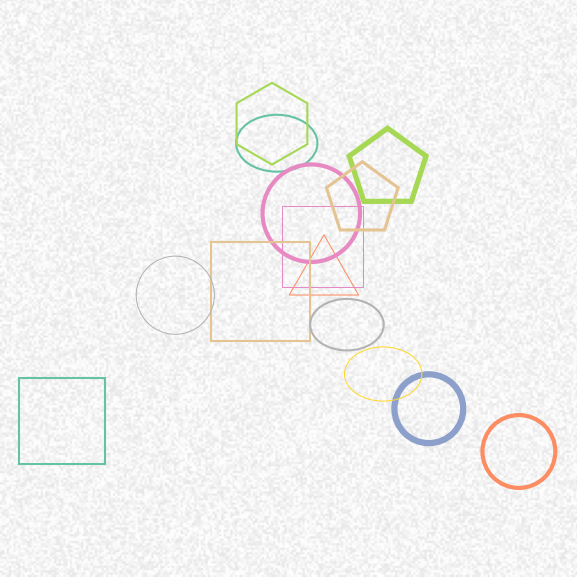[{"shape": "oval", "thickness": 1, "radius": 0.35, "center": [0.479, 0.751]}, {"shape": "square", "thickness": 1, "radius": 0.37, "center": [0.107, 0.27]}, {"shape": "circle", "thickness": 2, "radius": 0.32, "center": [0.899, 0.217]}, {"shape": "triangle", "thickness": 0.5, "radius": 0.35, "center": [0.561, 0.523]}, {"shape": "circle", "thickness": 3, "radius": 0.3, "center": [0.743, 0.291]}, {"shape": "square", "thickness": 0.5, "radius": 0.35, "center": [0.559, 0.572]}, {"shape": "circle", "thickness": 2, "radius": 0.42, "center": [0.539, 0.63]}, {"shape": "hexagon", "thickness": 1, "radius": 0.35, "center": [0.471, 0.785]}, {"shape": "pentagon", "thickness": 2.5, "radius": 0.35, "center": [0.671, 0.707]}, {"shape": "oval", "thickness": 0.5, "radius": 0.34, "center": [0.664, 0.351]}, {"shape": "square", "thickness": 1, "radius": 0.43, "center": [0.451, 0.495]}, {"shape": "pentagon", "thickness": 1.5, "radius": 0.33, "center": [0.627, 0.654]}, {"shape": "circle", "thickness": 0.5, "radius": 0.34, "center": [0.304, 0.488]}, {"shape": "oval", "thickness": 1, "radius": 0.32, "center": [0.601, 0.437]}]